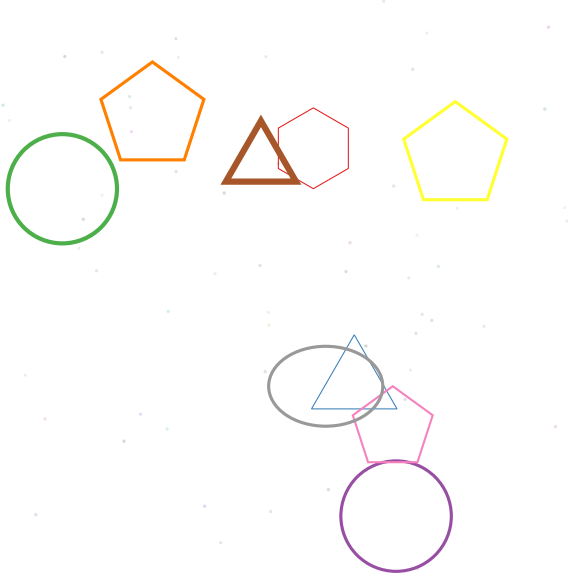[{"shape": "hexagon", "thickness": 0.5, "radius": 0.35, "center": [0.543, 0.742]}, {"shape": "triangle", "thickness": 0.5, "radius": 0.43, "center": [0.613, 0.334]}, {"shape": "circle", "thickness": 2, "radius": 0.47, "center": [0.108, 0.672]}, {"shape": "circle", "thickness": 1.5, "radius": 0.48, "center": [0.686, 0.105]}, {"shape": "pentagon", "thickness": 1.5, "radius": 0.47, "center": [0.264, 0.798]}, {"shape": "pentagon", "thickness": 1.5, "radius": 0.47, "center": [0.788, 0.729]}, {"shape": "triangle", "thickness": 3, "radius": 0.35, "center": [0.452, 0.72]}, {"shape": "pentagon", "thickness": 1, "radius": 0.36, "center": [0.68, 0.258]}, {"shape": "oval", "thickness": 1.5, "radius": 0.49, "center": [0.564, 0.33]}]